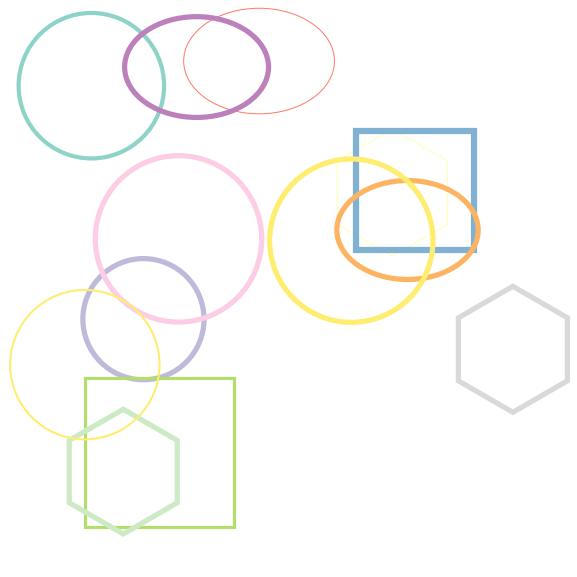[{"shape": "circle", "thickness": 2, "radius": 0.63, "center": [0.158, 0.851]}, {"shape": "hexagon", "thickness": 0.5, "radius": 0.55, "center": [0.679, 0.666]}, {"shape": "circle", "thickness": 2.5, "radius": 0.52, "center": [0.248, 0.446]}, {"shape": "oval", "thickness": 0.5, "radius": 0.65, "center": [0.449, 0.893]}, {"shape": "square", "thickness": 3, "radius": 0.51, "center": [0.719, 0.669]}, {"shape": "oval", "thickness": 2.5, "radius": 0.61, "center": [0.706, 0.601]}, {"shape": "square", "thickness": 1.5, "radius": 0.65, "center": [0.276, 0.215]}, {"shape": "circle", "thickness": 2.5, "radius": 0.72, "center": [0.309, 0.586]}, {"shape": "hexagon", "thickness": 2.5, "radius": 0.55, "center": [0.888, 0.394]}, {"shape": "oval", "thickness": 2.5, "radius": 0.62, "center": [0.34, 0.883]}, {"shape": "hexagon", "thickness": 2.5, "radius": 0.54, "center": [0.213, 0.183]}, {"shape": "circle", "thickness": 1, "radius": 0.65, "center": [0.147, 0.368]}, {"shape": "circle", "thickness": 2.5, "radius": 0.71, "center": [0.608, 0.582]}]